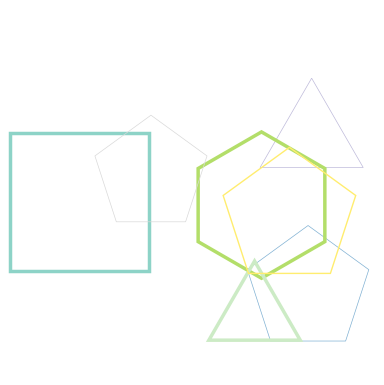[{"shape": "square", "thickness": 2.5, "radius": 0.9, "center": [0.206, 0.475]}, {"shape": "triangle", "thickness": 0.5, "radius": 0.77, "center": [0.809, 0.642]}, {"shape": "pentagon", "thickness": 0.5, "radius": 0.83, "center": [0.8, 0.248]}, {"shape": "hexagon", "thickness": 2.5, "radius": 0.95, "center": [0.679, 0.467]}, {"shape": "pentagon", "thickness": 0.5, "radius": 0.77, "center": [0.392, 0.548]}, {"shape": "triangle", "thickness": 2.5, "radius": 0.68, "center": [0.661, 0.185]}, {"shape": "pentagon", "thickness": 1, "radius": 0.91, "center": [0.752, 0.436]}]